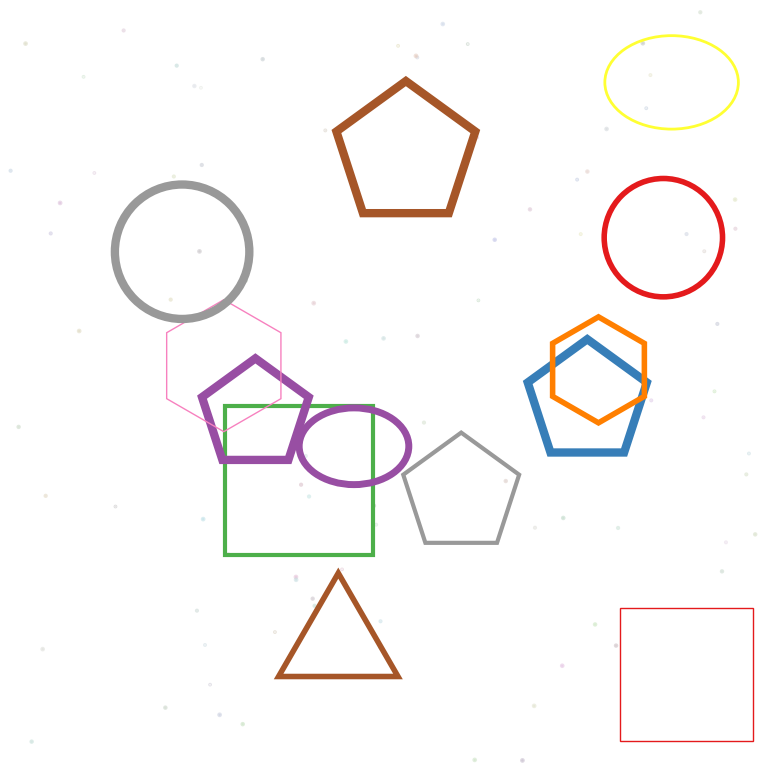[{"shape": "circle", "thickness": 2, "radius": 0.38, "center": [0.862, 0.691]}, {"shape": "square", "thickness": 0.5, "radius": 0.43, "center": [0.891, 0.124]}, {"shape": "pentagon", "thickness": 3, "radius": 0.41, "center": [0.763, 0.478]}, {"shape": "square", "thickness": 1.5, "radius": 0.48, "center": [0.389, 0.376]}, {"shape": "oval", "thickness": 2.5, "radius": 0.36, "center": [0.46, 0.42]}, {"shape": "pentagon", "thickness": 3, "radius": 0.36, "center": [0.332, 0.462]}, {"shape": "hexagon", "thickness": 2, "radius": 0.34, "center": [0.777, 0.52]}, {"shape": "oval", "thickness": 1, "radius": 0.43, "center": [0.872, 0.893]}, {"shape": "pentagon", "thickness": 3, "radius": 0.47, "center": [0.527, 0.8]}, {"shape": "triangle", "thickness": 2, "radius": 0.45, "center": [0.439, 0.166]}, {"shape": "hexagon", "thickness": 0.5, "radius": 0.43, "center": [0.291, 0.525]}, {"shape": "circle", "thickness": 3, "radius": 0.44, "center": [0.237, 0.673]}, {"shape": "pentagon", "thickness": 1.5, "radius": 0.4, "center": [0.599, 0.359]}]